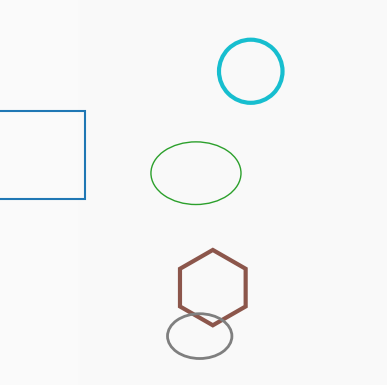[{"shape": "square", "thickness": 1.5, "radius": 0.57, "center": [0.105, 0.597]}, {"shape": "oval", "thickness": 1, "radius": 0.58, "center": [0.506, 0.55]}, {"shape": "hexagon", "thickness": 3, "radius": 0.49, "center": [0.549, 0.253]}, {"shape": "oval", "thickness": 2, "radius": 0.42, "center": [0.515, 0.127]}, {"shape": "circle", "thickness": 3, "radius": 0.41, "center": [0.647, 0.815]}]